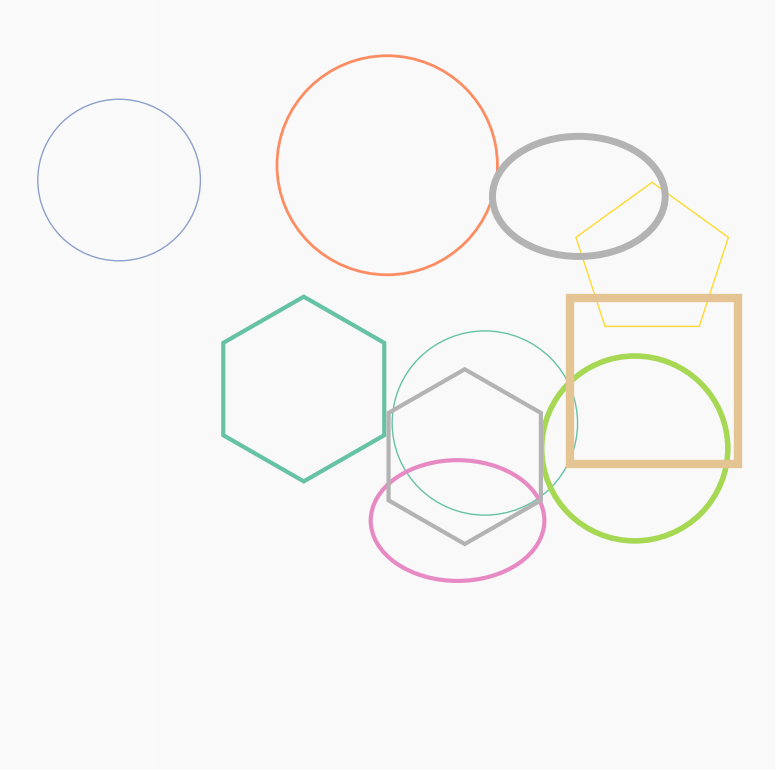[{"shape": "hexagon", "thickness": 1.5, "radius": 0.6, "center": [0.392, 0.495]}, {"shape": "circle", "thickness": 0.5, "radius": 0.6, "center": [0.626, 0.451]}, {"shape": "circle", "thickness": 1, "radius": 0.71, "center": [0.5, 0.785]}, {"shape": "circle", "thickness": 0.5, "radius": 0.52, "center": [0.154, 0.766]}, {"shape": "oval", "thickness": 1.5, "radius": 0.56, "center": [0.59, 0.324]}, {"shape": "circle", "thickness": 2, "radius": 0.6, "center": [0.819, 0.418]}, {"shape": "pentagon", "thickness": 0.5, "radius": 0.52, "center": [0.841, 0.66]}, {"shape": "square", "thickness": 3, "radius": 0.54, "center": [0.844, 0.505]}, {"shape": "hexagon", "thickness": 1.5, "radius": 0.57, "center": [0.6, 0.407]}, {"shape": "oval", "thickness": 2.5, "radius": 0.56, "center": [0.747, 0.745]}]